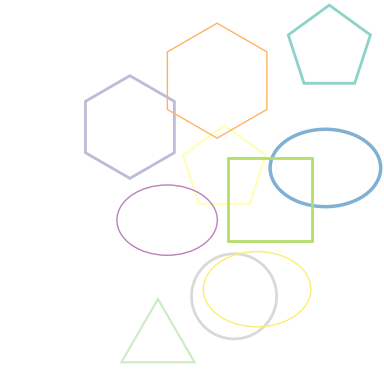[{"shape": "pentagon", "thickness": 2, "radius": 0.56, "center": [0.855, 0.875]}, {"shape": "pentagon", "thickness": 1.5, "radius": 0.56, "center": [0.583, 0.562]}, {"shape": "hexagon", "thickness": 2, "radius": 0.67, "center": [0.337, 0.67]}, {"shape": "oval", "thickness": 2.5, "radius": 0.72, "center": [0.845, 0.564]}, {"shape": "hexagon", "thickness": 1, "radius": 0.75, "center": [0.564, 0.79]}, {"shape": "square", "thickness": 2, "radius": 0.54, "center": [0.701, 0.481]}, {"shape": "circle", "thickness": 2, "radius": 0.55, "center": [0.608, 0.23]}, {"shape": "oval", "thickness": 1, "radius": 0.65, "center": [0.434, 0.428]}, {"shape": "triangle", "thickness": 1.5, "radius": 0.55, "center": [0.41, 0.114]}, {"shape": "oval", "thickness": 1, "radius": 0.7, "center": [0.668, 0.249]}]